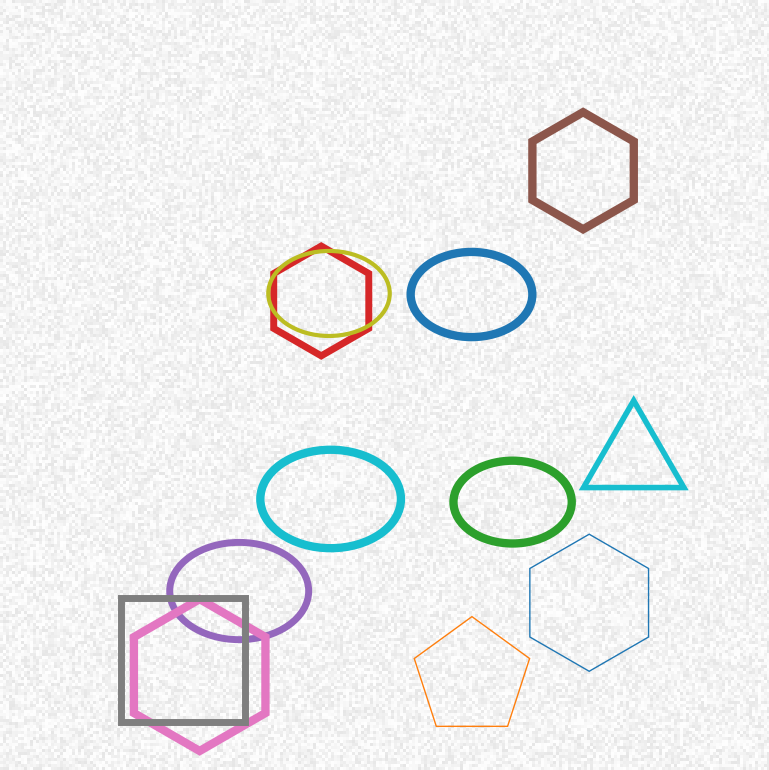[{"shape": "oval", "thickness": 3, "radius": 0.4, "center": [0.612, 0.618]}, {"shape": "hexagon", "thickness": 0.5, "radius": 0.45, "center": [0.765, 0.217]}, {"shape": "pentagon", "thickness": 0.5, "radius": 0.39, "center": [0.613, 0.12]}, {"shape": "oval", "thickness": 3, "radius": 0.38, "center": [0.666, 0.348]}, {"shape": "hexagon", "thickness": 2.5, "radius": 0.36, "center": [0.417, 0.609]}, {"shape": "oval", "thickness": 2.5, "radius": 0.45, "center": [0.311, 0.232]}, {"shape": "hexagon", "thickness": 3, "radius": 0.38, "center": [0.757, 0.778]}, {"shape": "hexagon", "thickness": 3, "radius": 0.49, "center": [0.259, 0.123]}, {"shape": "square", "thickness": 2.5, "radius": 0.4, "center": [0.237, 0.143]}, {"shape": "oval", "thickness": 1.5, "radius": 0.39, "center": [0.427, 0.619]}, {"shape": "oval", "thickness": 3, "radius": 0.46, "center": [0.429, 0.352]}, {"shape": "triangle", "thickness": 2, "radius": 0.38, "center": [0.823, 0.404]}]